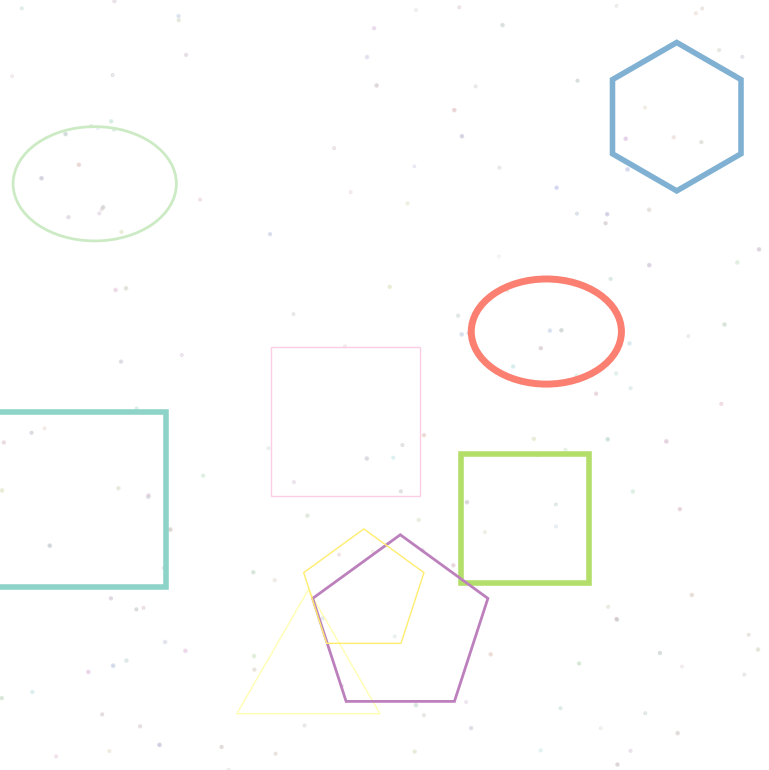[{"shape": "square", "thickness": 2, "radius": 0.57, "center": [0.103, 0.351]}, {"shape": "triangle", "thickness": 0.5, "radius": 0.54, "center": [0.4, 0.127]}, {"shape": "oval", "thickness": 2.5, "radius": 0.49, "center": [0.71, 0.569]}, {"shape": "hexagon", "thickness": 2, "radius": 0.48, "center": [0.879, 0.848]}, {"shape": "square", "thickness": 2, "radius": 0.42, "center": [0.682, 0.327]}, {"shape": "square", "thickness": 0.5, "radius": 0.48, "center": [0.449, 0.453]}, {"shape": "pentagon", "thickness": 1, "radius": 0.6, "center": [0.52, 0.186]}, {"shape": "oval", "thickness": 1, "radius": 0.53, "center": [0.123, 0.761]}, {"shape": "pentagon", "thickness": 0.5, "radius": 0.41, "center": [0.473, 0.231]}]